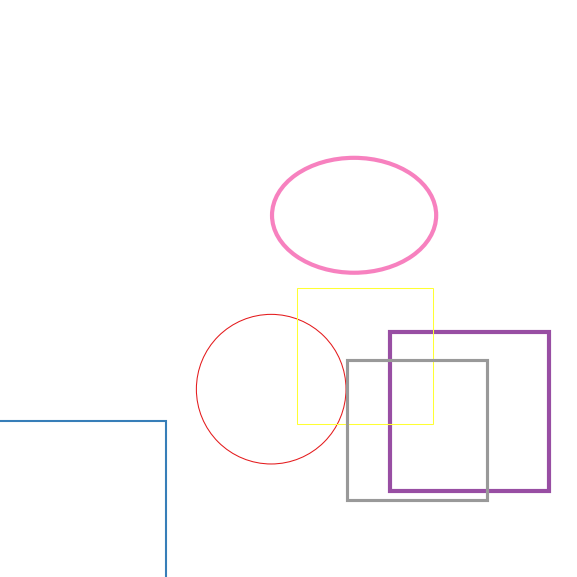[{"shape": "circle", "thickness": 0.5, "radius": 0.65, "center": [0.47, 0.325]}, {"shape": "square", "thickness": 1, "radius": 0.75, "center": [0.138, 0.121]}, {"shape": "square", "thickness": 2, "radius": 0.69, "center": [0.812, 0.286]}, {"shape": "square", "thickness": 0.5, "radius": 0.59, "center": [0.632, 0.382]}, {"shape": "oval", "thickness": 2, "radius": 0.71, "center": [0.613, 0.626]}, {"shape": "square", "thickness": 1.5, "radius": 0.61, "center": [0.722, 0.254]}]